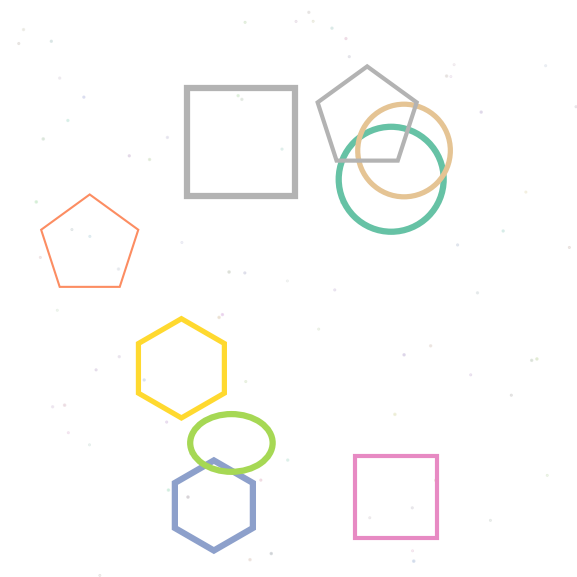[{"shape": "circle", "thickness": 3, "radius": 0.45, "center": [0.677, 0.689]}, {"shape": "pentagon", "thickness": 1, "radius": 0.44, "center": [0.155, 0.574]}, {"shape": "hexagon", "thickness": 3, "radius": 0.39, "center": [0.37, 0.124]}, {"shape": "square", "thickness": 2, "radius": 0.36, "center": [0.685, 0.138]}, {"shape": "oval", "thickness": 3, "radius": 0.36, "center": [0.401, 0.232]}, {"shape": "hexagon", "thickness": 2.5, "radius": 0.43, "center": [0.314, 0.361]}, {"shape": "circle", "thickness": 2.5, "radius": 0.4, "center": [0.7, 0.739]}, {"shape": "pentagon", "thickness": 2, "radius": 0.45, "center": [0.636, 0.794]}, {"shape": "square", "thickness": 3, "radius": 0.47, "center": [0.417, 0.754]}]